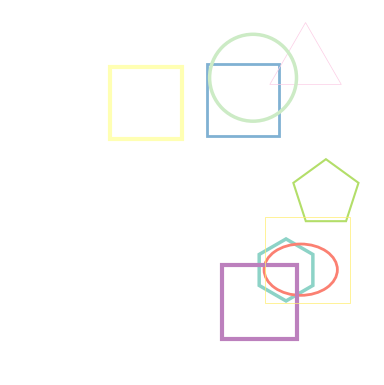[{"shape": "hexagon", "thickness": 2.5, "radius": 0.4, "center": [0.743, 0.299]}, {"shape": "square", "thickness": 3, "radius": 0.47, "center": [0.379, 0.732]}, {"shape": "oval", "thickness": 2, "radius": 0.48, "center": [0.781, 0.3]}, {"shape": "square", "thickness": 2, "radius": 0.47, "center": [0.63, 0.74]}, {"shape": "pentagon", "thickness": 1.5, "radius": 0.44, "center": [0.847, 0.498]}, {"shape": "triangle", "thickness": 0.5, "radius": 0.54, "center": [0.794, 0.834]}, {"shape": "square", "thickness": 3, "radius": 0.48, "center": [0.674, 0.216]}, {"shape": "circle", "thickness": 2.5, "radius": 0.56, "center": [0.657, 0.798]}, {"shape": "square", "thickness": 0.5, "radius": 0.55, "center": [0.799, 0.325]}]